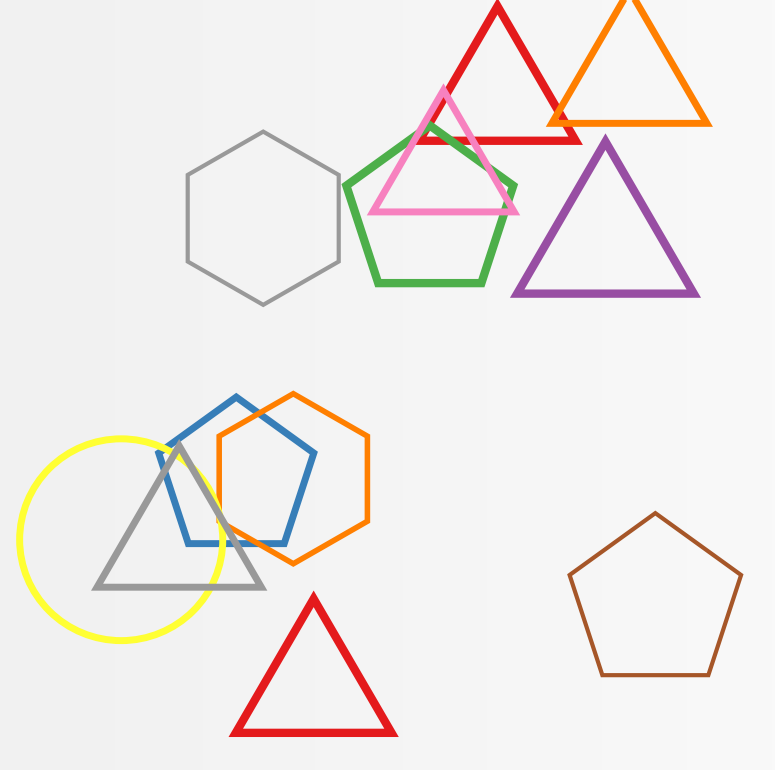[{"shape": "triangle", "thickness": 3, "radius": 0.58, "center": [0.642, 0.875]}, {"shape": "triangle", "thickness": 3, "radius": 0.58, "center": [0.405, 0.106]}, {"shape": "pentagon", "thickness": 2.5, "radius": 0.53, "center": [0.305, 0.379]}, {"shape": "pentagon", "thickness": 3, "radius": 0.57, "center": [0.555, 0.724]}, {"shape": "triangle", "thickness": 3, "radius": 0.66, "center": [0.781, 0.684]}, {"shape": "hexagon", "thickness": 2, "radius": 0.55, "center": [0.378, 0.378]}, {"shape": "triangle", "thickness": 2.5, "radius": 0.58, "center": [0.812, 0.898]}, {"shape": "circle", "thickness": 2.5, "radius": 0.66, "center": [0.156, 0.299]}, {"shape": "pentagon", "thickness": 1.5, "radius": 0.58, "center": [0.846, 0.217]}, {"shape": "triangle", "thickness": 2.5, "radius": 0.53, "center": [0.572, 0.777]}, {"shape": "triangle", "thickness": 2.5, "radius": 0.61, "center": [0.231, 0.299]}, {"shape": "hexagon", "thickness": 1.5, "radius": 0.56, "center": [0.34, 0.717]}]